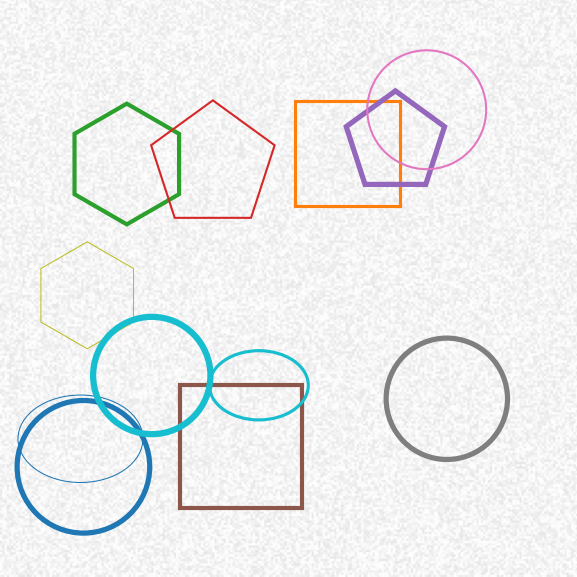[{"shape": "oval", "thickness": 0.5, "radius": 0.54, "center": [0.139, 0.239]}, {"shape": "circle", "thickness": 2.5, "radius": 0.57, "center": [0.144, 0.191]}, {"shape": "square", "thickness": 1.5, "radius": 0.45, "center": [0.602, 0.733]}, {"shape": "hexagon", "thickness": 2, "radius": 0.52, "center": [0.22, 0.715]}, {"shape": "pentagon", "thickness": 1, "radius": 0.56, "center": [0.369, 0.713]}, {"shape": "pentagon", "thickness": 2.5, "radius": 0.45, "center": [0.685, 0.752]}, {"shape": "square", "thickness": 2, "radius": 0.53, "center": [0.417, 0.226]}, {"shape": "circle", "thickness": 1, "radius": 0.51, "center": [0.739, 0.809]}, {"shape": "circle", "thickness": 2.5, "radius": 0.53, "center": [0.774, 0.309]}, {"shape": "hexagon", "thickness": 0.5, "radius": 0.46, "center": [0.151, 0.488]}, {"shape": "circle", "thickness": 3, "radius": 0.51, "center": [0.263, 0.349]}, {"shape": "oval", "thickness": 1.5, "radius": 0.43, "center": [0.448, 0.332]}]